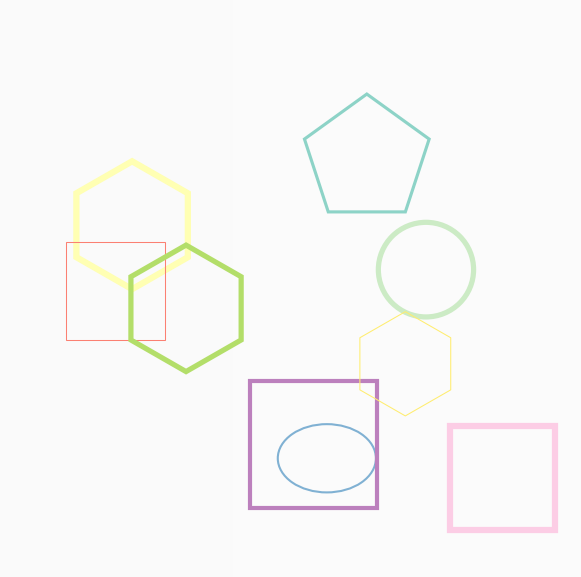[{"shape": "pentagon", "thickness": 1.5, "radius": 0.56, "center": [0.631, 0.723]}, {"shape": "hexagon", "thickness": 3, "radius": 0.55, "center": [0.227, 0.609]}, {"shape": "square", "thickness": 0.5, "radius": 0.43, "center": [0.198, 0.495]}, {"shape": "oval", "thickness": 1, "radius": 0.42, "center": [0.562, 0.206]}, {"shape": "hexagon", "thickness": 2.5, "radius": 0.55, "center": [0.32, 0.465]}, {"shape": "square", "thickness": 3, "radius": 0.45, "center": [0.865, 0.172]}, {"shape": "square", "thickness": 2, "radius": 0.55, "center": [0.539, 0.229]}, {"shape": "circle", "thickness": 2.5, "radius": 0.41, "center": [0.733, 0.532]}, {"shape": "hexagon", "thickness": 0.5, "radius": 0.45, "center": [0.697, 0.369]}]